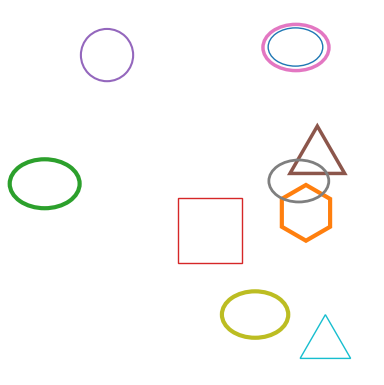[{"shape": "oval", "thickness": 1, "radius": 0.35, "center": [0.767, 0.878]}, {"shape": "hexagon", "thickness": 3, "radius": 0.36, "center": [0.795, 0.447]}, {"shape": "oval", "thickness": 3, "radius": 0.45, "center": [0.116, 0.523]}, {"shape": "square", "thickness": 1, "radius": 0.42, "center": [0.546, 0.401]}, {"shape": "circle", "thickness": 1.5, "radius": 0.34, "center": [0.278, 0.857]}, {"shape": "triangle", "thickness": 2.5, "radius": 0.41, "center": [0.824, 0.59]}, {"shape": "oval", "thickness": 2.5, "radius": 0.43, "center": [0.769, 0.877]}, {"shape": "oval", "thickness": 2, "radius": 0.39, "center": [0.776, 0.53]}, {"shape": "oval", "thickness": 3, "radius": 0.43, "center": [0.663, 0.183]}, {"shape": "triangle", "thickness": 1, "radius": 0.38, "center": [0.845, 0.107]}]